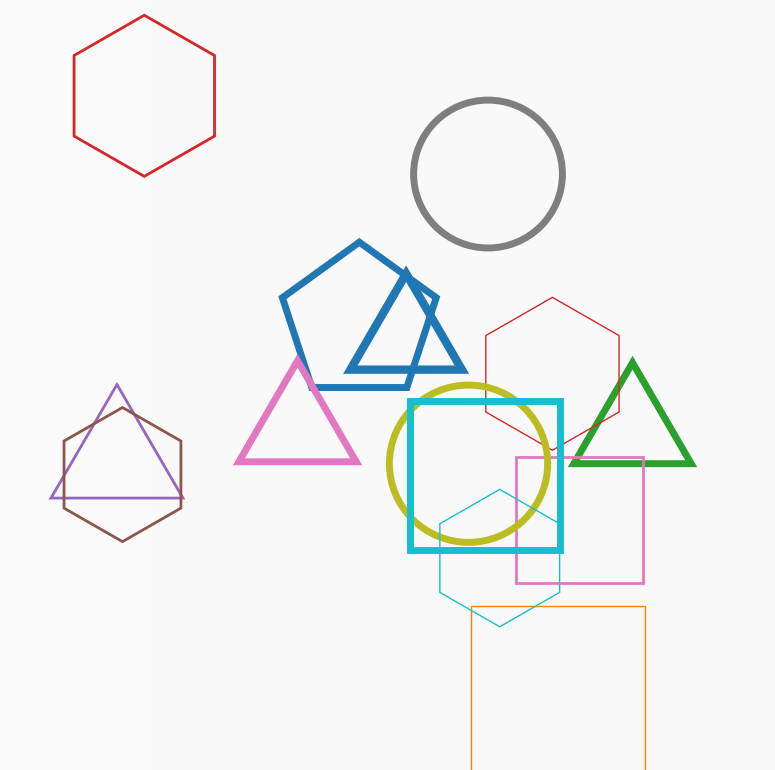[{"shape": "pentagon", "thickness": 2.5, "radius": 0.52, "center": [0.464, 0.581]}, {"shape": "triangle", "thickness": 3, "radius": 0.42, "center": [0.524, 0.562]}, {"shape": "square", "thickness": 0.5, "radius": 0.56, "center": [0.72, 0.101]}, {"shape": "triangle", "thickness": 2.5, "radius": 0.44, "center": [0.816, 0.442]}, {"shape": "hexagon", "thickness": 0.5, "radius": 0.5, "center": [0.713, 0.515]}, {"shape": "hexagon", "thickness": 1, "radius": 0.52, "center": [0.186, 0.876]}, {"shape": "triangle", "thickness": 1, "radius": 0.49, "center": [0.151, 0.402]}, {"shape": "hexagon", "thickness": 1, "radius": 0.44, "center": [0.158, 0.384]}, {"shape": "triangle", "thickness": 2.5, "radius": 0.44, "center": [0.384, 0.444]}, {"shape": "square", "thickness": 1, "radius": 0.41, "center": [0.748, 0.325]}, {"shape": "circle", "thickness": 2.5, "radius": 0.48, "center": [0.63, 0.774]}, {"shape": "circle", "thickness": 2.5, "radius": 0.51, "center": [0.605, 0.398]}, {"shape": "square", "thickness": 2.5, "radius": 0.48, "center": [0.626, 0.383]}, {"shape": "hexagon", "thickness": 0.5, "radius": 0.45, "center": [0.645, 0.275]}]